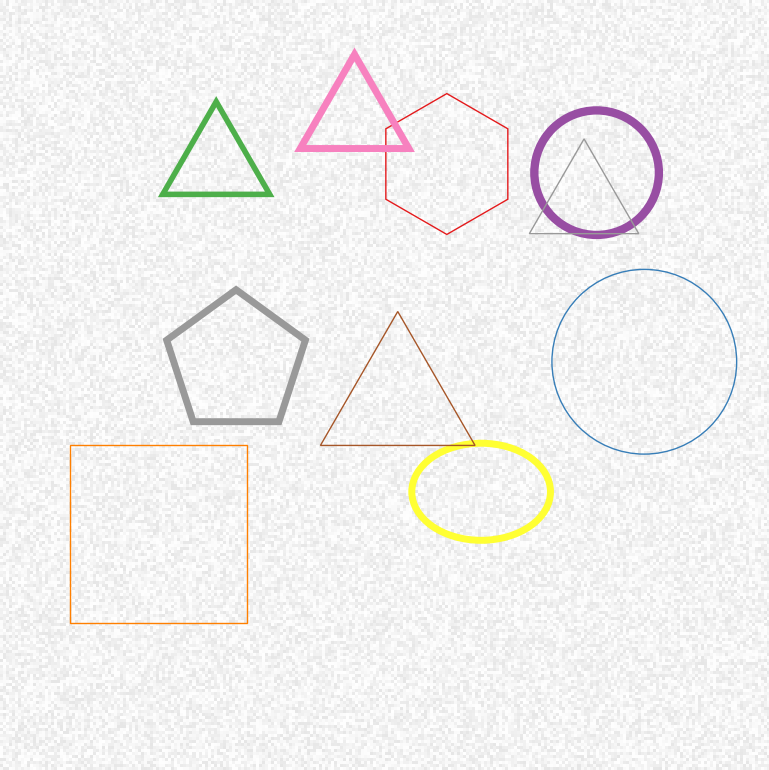[{"shape": "hexagon", "thickness": 0.5, "radius": 0.46, "center": [0.58, 0.787]}, {"shape": "circle", "thickness": 0.5, "radius": 0.6, "center": [0.837, 0.53]}, {"shape": "triangle", "thickness": 2, "radius": 0.4, "center": [0.281, 0.788]}, {"shape": "circle", "thickness": 3, "radius": 0.4, "center": [0.775, 0.776]}, {"shape": "square", "thickness": 0.5, "radius": 0.58, "center": [0.206, 0.306]}, {"shape": "oval", "thickness": 2.5, "radius": 0.45, "center": [0.625, 0.361]}, {"shape": "triangle", "thickness": 0.5, "radius": 0.58, "center": [0.517, 0.479]}, {"shape": "triangle", "thickness": 2.5, "radius": 0.41, "center": [0.46, 0.848]}, {"shape": "triangle", "thickness": 0.5, "radius": 0.41, "center": [0.759, 0.738]}, {"shape": "pentagon", "thickness": 2.5, "radius": 0.47, "center": [0.307, 0.529]}]